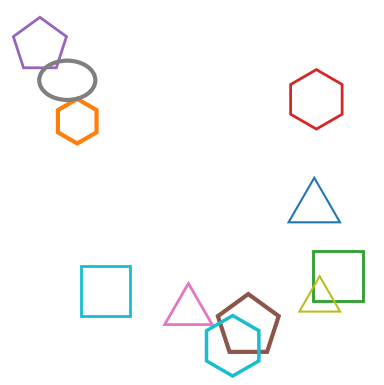[{"shape": "triangle", "thickness": 1.5, "radius": 0.39, "center": [0.816, 0.461]}, {"shape": "hexagon", "thickness": 3, "radius": 0.29, "center": [0.201, 0.685]}, {"shape": "square", "thickness": 2, "radius": 0.33, "center": [0.878, 0.283]}, {"shape": "hexagon", "thickness": 2, "radius": 0.39, "center": [0.822, 0.742]}, {"shape": "pentagon", "thickness": 2, "radius": 0.36, "center": [0.104, 0.883]}, {"shape": "pentagon", "thickness": 3, "radius": 0.42, "center": [0.645, 0.153]}, {"shape": "triangle", "thickness": 2, "radius": 0.36, "center": [0.489, 0.193]}, {"shape": "oval", "thickness": 3, "radius": 0.36, "center": [0.175, 0.791]}, {"shape": "triangle", "thickness": 1.5, "radius": 0.31, "center": [0.83, 0.221]}, {"shape": "square", "thickness": 2, "radius": 0.32, "center": [0.274, 0.245]}, {"shape": "hexagon", "thickness": 2.5, "radius": 0.39, "center": [0.604, 0.102]}]